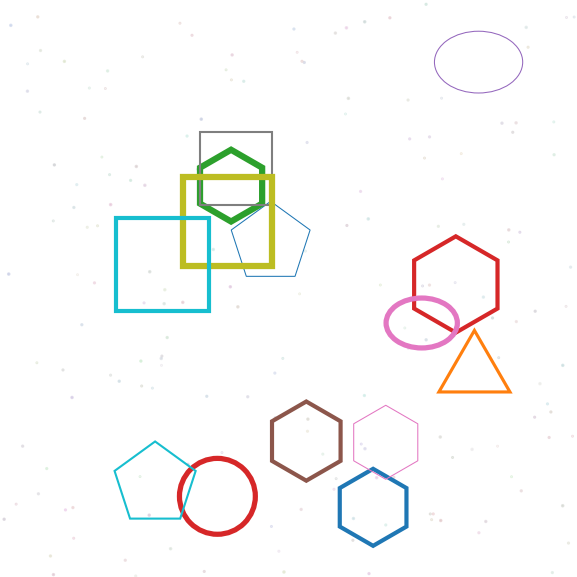[{"shape": "pentagon", "thickness": 0.5, "radius": 0.36, "center": [0.469, 0.579]}, {"shape": "hexagon", "thickness": 2, "radius": 0.33, "center": [0.646, 0.121]}, {"shape": "triangle", "thickness": 1.5, "radius": 0.36, "center": [0.822, 0.356]}, {"shape": "hexagon", "thickness": 3, "radius": 0.31, "center": [0.4, 0.678]}, {"shape": "circle", "thickness": 2.5, "radius": 0.33, "center": [0.376, 0.14]}, {"shape": "hexagon", "thickness": 2, "radius": 0.42, "center": [0.789, 0.507]}, {"shape": "oval", "thickness": 0.5, "radius": 0.38, "center": [0.829, 0.892]}, {"shape": "hexagon", "thickness": 2, "radius": 0.34, "center": [0.53, 0.235]}, {"shape": "hexagon", "thickness": 0.5, "radius": 0.32, "center": [0.668, 0.233]}, {"shape": "oval", "thickness": 2.5, "radius": 0.31, "center": [0.73, 0.44]}, {"shape": "square", "thickness": 1, "radius": 0.31, "center": [0.409, 0.707]}, {"shape": "square", "thickness": 3, "radius": 0.38, "center": [0.394, 0.615]}, {"shape": "square", "thickness": 2, "radius": 0.4, "center": [0.281, 0.541]}, {"shape": "pentagon", "thickness": 1, "radius": 0.37, "center": [0.269, 0.161]}]